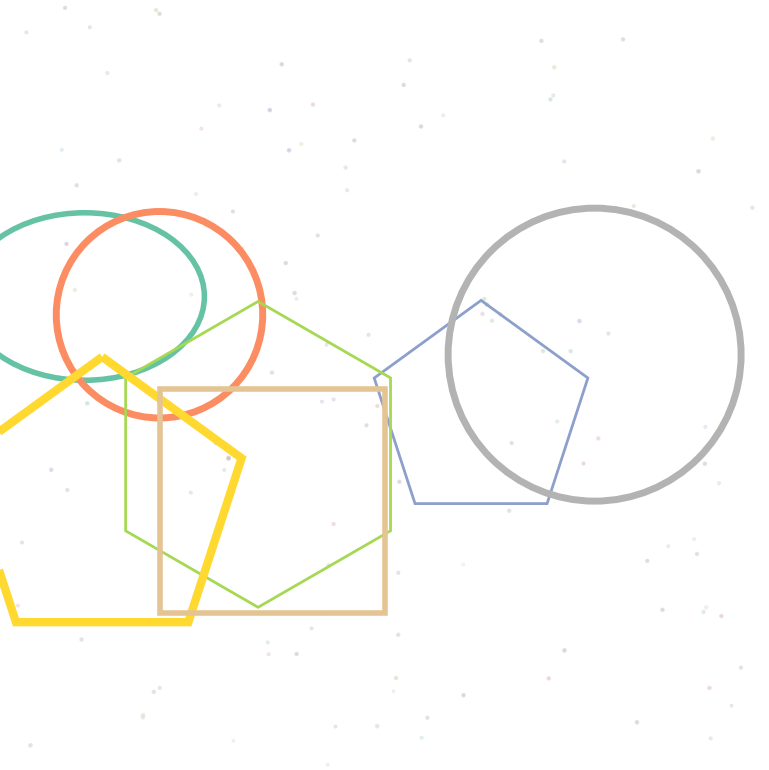[{"shape": "oval", "thickness": 2, "radius": 0.78, "center": [0.11, 0.615]}, {"shape": "circle", "thickness": 2.5, "radius": 0.67, "center": [0.207, 0.591]}, {"shape": "pentagon", "thickness": 1, "radius": 0.73, "center": [0.625, 0.464]}, {"shape": "hexagon", "thickness": 1, "radius": 0.99, "center": [0.335, 0.41]}, {"shape": "pentagon", "thickness": 3, "radius": 0.95, "center": [0.133, 0.346]}, {"shape": "square", "thickness": 2, "radius": 0.73, "center": [0.354, 0.35]}, {"shape": "circle", "thickness": 2.5, "radius": 0.95, "center": [0.772, 0.539]}]